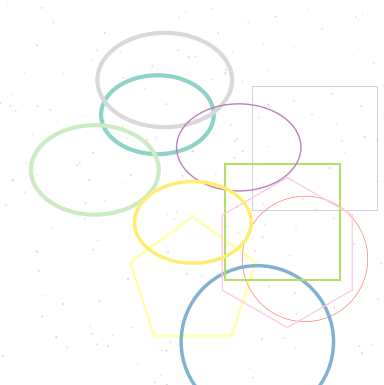[{"shape": "oval", "thickness": 3, "radius": 0.73, "center": [0.409, 0.702]}, {"shape": "pentagon", "thickness": 2, "radius": 0.86, "center": [0.501, 0.266]}, {"shape": "square", "thickness": 0.5, "radius": 0.81, "center": [0.817, 0.616]}, {"shape": "circle", "thickness": 0.5, "radius": 0.81, "center": [0.792, 0.327]}, {"shape": "circle", "thickness": 2.5, "radius": 0.99, "center": [0.668, 0.112]}, {"shape": "square", "thickness": 1.5, "radius": 0.75, "center": [0.734, 0.423]}, {"shape": "hexagon", "thickness": 1, "radius": 0.97, "center": [0.746, 0.344]}, {"shape": "oval", "thickness": 3, "radius": 0.88, "center": [0.428, 0.792]}, {"shape": "oval", "thickness": 1, "radius": 0.81, "center": [0.62, 0.617]}, {"shape": "oval", "thickness": 3, "radius": 0.83, "center": [0.246, 0.559]}, {"shape": "oval", "thickness": 2.5, "radius": 0.76, "center": [0.501, 0.422]}]